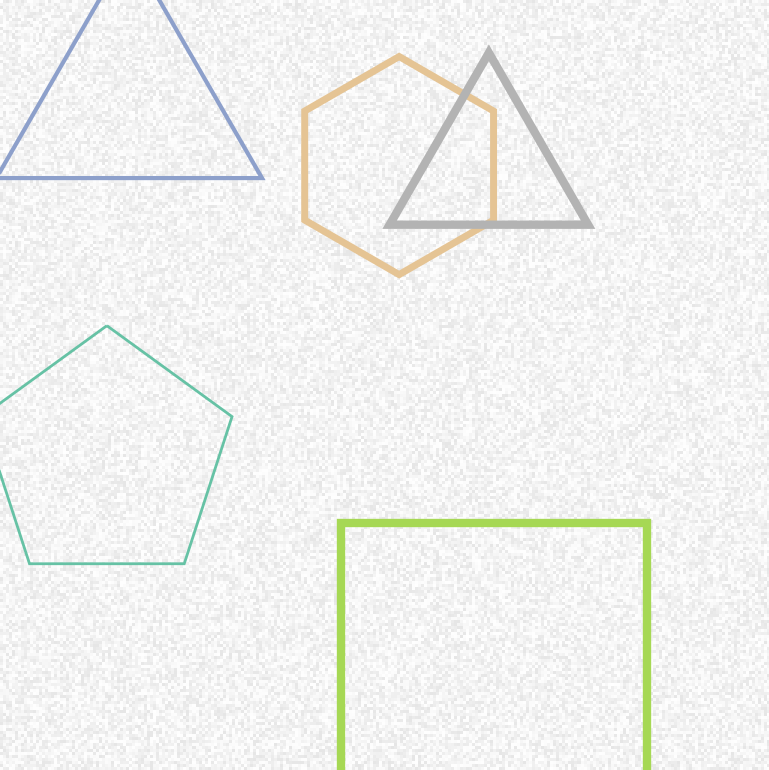[{"shape": "pentagon", "thickness": 1, "radius": 0.85, "center": [0.139, 0.406]}, {"shape": "triangle", "thickness": 1.5, "radius": 1.0, "center": [0.168, 0.868]}, {"shape": "square", "thickness": 3, "radius": 0.99, "center": [0.642, 0.123]}, {"shape": "hexagon", "thickness": 2.5, "radius": 0.71, "center": [0.518, 0.785]}, {"shape": "triangle", "thickness": 3, "radius": 0.74, "center": [0.635, 0.783]}]